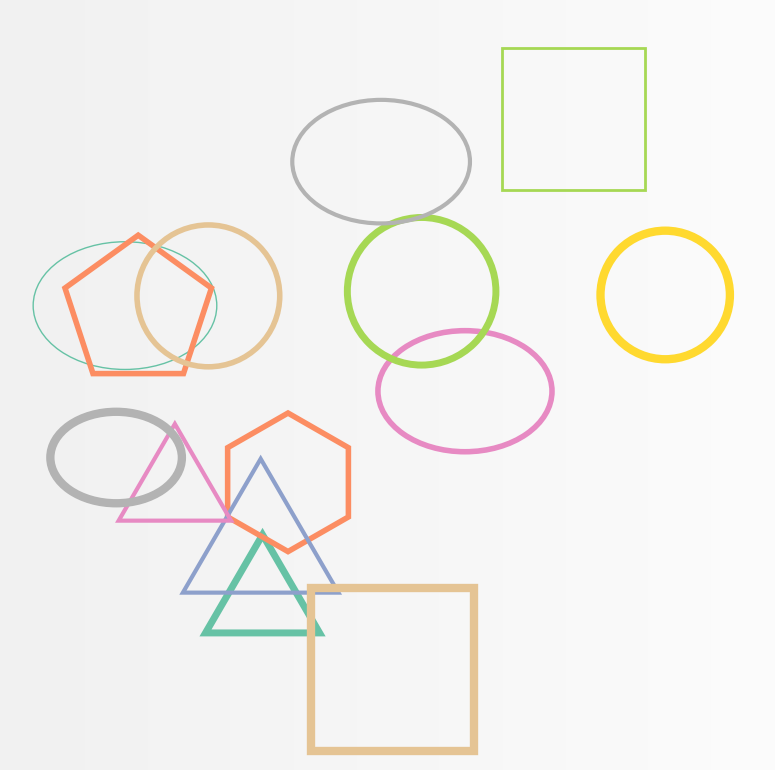[{"shape": "triangle", "thickness": 2.5, "radius": 0.42, "center": [0.339, 0.221]}, {"shape": "oval", "thickness": 0.5, "radius": 0.59, "center": [0.161, 0.603]}, {"shape": "pentagon", "thickness": 2, "radius": 0.5, "center": [0.178, 0.595]}, {"shape": "hexagon", "thickness": 2, "radius": 0.45, "center": [0.372, 0.374]}, {"shape": "triangle", "thickness": 1.5, "radius": 0.58, "center": [0.336, 0.288]}, {"shape": "oval", "thickness": 2, "radius": 0.56, "center": [0.6, 0.492]}, {"shape": "triangle", "thickness": 1.5, "radius": 0.42, "center": [0.226, 0.366]}, {"shape": "circle", "thickness": 2.5, "radius": 0.48, "center": [0.544, 0.622]}, {"shape": "square", "thickness": 1, "radius": 0.46, "center": [0.741, 0.846]}, {"shape": "circle", "thickness": 3, "radius": 0.42, "center": [0.858, 0.617]}, {"shape": "square", "thickness": 3, "radius": 0.53, "center": [0.507, 0.13]}, {"shape": "circle", "thickness": 2, "radius": 0.46, "center": [0.269, 0.616]}, {"shape": "oval", "thickness": 1.5, "radius": 0.57, "center": [0.492, 0.79]}, {"shape": "oval", "thickness": 3, "radius": 0.42, "center": [0.15, 0.406]}]